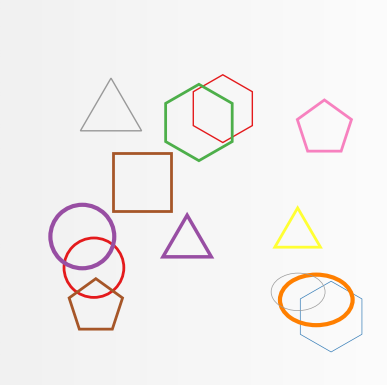[{"shape": "hexagon", "thickness": 1, "radius": 0.44, "center": [0.575, 0.718]}, {"shape": "circle", "thickness": 2, "radius": 0.39, "center": [0.242, 0.305]}, {"shape": "hexagon", "thickness": 0.5, "radius": 0.46, "center": [0.854, 0.178]}, {"shape": "hexagon", "thickness": 2, "radius": 0.5, "center": [0.513, 0.682]}, {"shape": "circle", "thickness": 3, "radius": 0.41, "center": [0.212, 0.386]}, {"shape": "triangle", "thickness": 2.5, "radius": 0.36, "center": [0.483, 0.369]}, {"shape": "oval", "thickness": 3, "radius": 0.47, "center": [0.816, 0.221]}, {"shape": "triangle", "thickness": 2, "radius": 0.34, "center": [0.768, 0.392]}, {"shape": "pentagon", "thickness": 2, "radius": 0.36, "center": [0.247, 0.204]}, {"shape": "square", "thickness": 2, "radius": 0.38, "center": [0.367, 0.528]}, {"shape": "pentagon", "thickness": 2, "radius": 0.37, "center": [0.837, 0.667]}, {"shape": "triangle", "thickness": 1, "radius": 0.46, "center": [0.286, 0.706]}, {"shape": "oval", "thickness": 0.5, "radius": 0.35, "center": [0.769, 0.242]}]